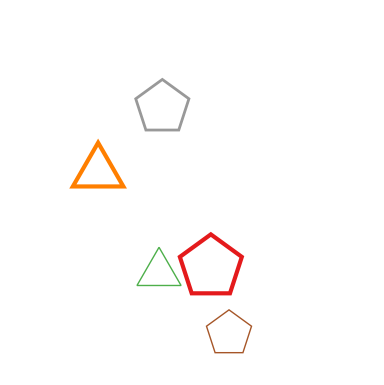[{"shape": "pentagon", "thickness": 3, "radius": 0.42, "center": [0.548, 0.307]}, {"shape": "triangle", "thickness": 1, "radius": 0.33, "center": [0.413, 0.292]}, {"shape": "triangle", "thickness": 3, "radius": 0.38, "center": [0.255, 0.554]}, {"shape": "pentagon", "thickness": 1, "radius": 0.31, "center": [0.595, 0.134]}, {"shape": "pentagon", "thickness": 2, "radius": 0.36, "center": [0.422, 0.721]}]